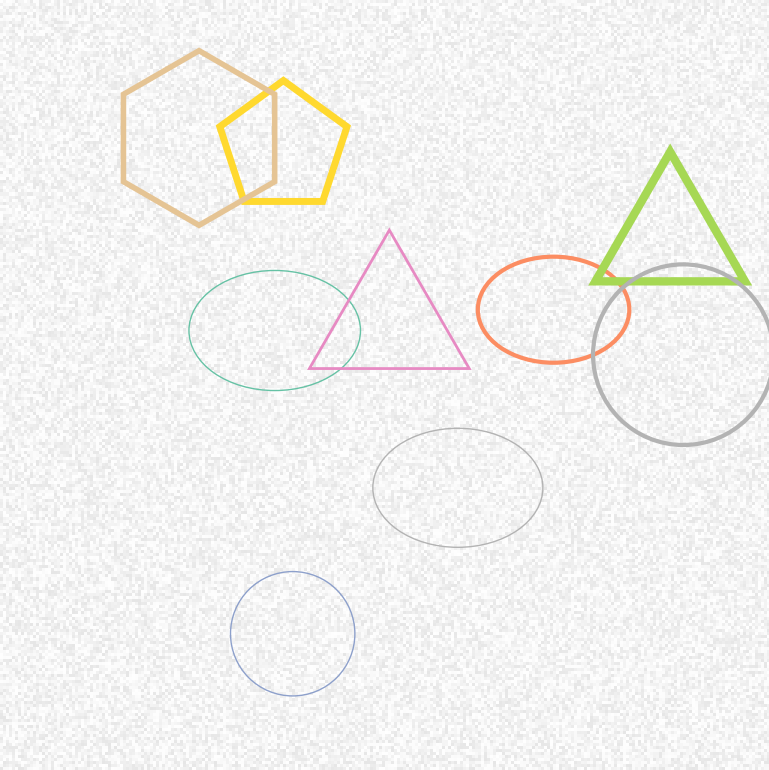[{"shape": "oval", "thickness": 0.5, "radius": 0.56, "center": [0.357, 0.571]}, {"shape": "oval", "thickness": 1.5, "radius": 0.49, "center": [0.719, 0.598]}, {"shape": "circle", "thickness": 0.5, "radius": 0.4, "center": [0.38, 0.177]}, {"shape": "triangle", "thickness": 1, "radius": 0.6, "center": [0.506, 0.581]}, {"shape": "triangle", "thickness": 3, "radius": 0.56, "center": [0.87, 0.691]}, {"shape": "pentagon", "thickness": 2.5, "radius": 0.43, "center": [0.368, 0.809]}, {"shape": "hexagon", "thickness": 2, "radius": 0.57, "center": [0.259, 0.821]}, {"shape": "circle", "thickness": 1.5, "radius": 0.59, "center": [0.887, 0.539]}, {"shape": "oval", "thickness": 0.5, "radius": 0.55, "center": [0.595, 0.366]}]